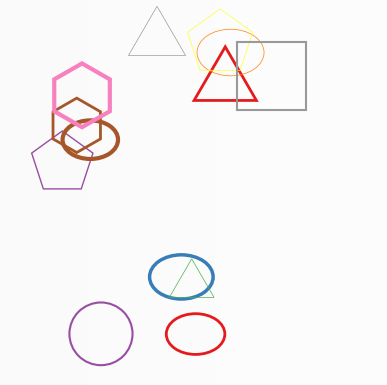[{"shape": "oval", "thickness": 2, "radius": 0.38, "center": [0.505, 0.132]}, {"shape": "triangle", "thickness": 2, "radius": 0.46, "center": [0.581, 0.786]}, {"shape": "oval", "thickness": 2.5, "radius": 0.41, "center": [0.468, 0.281]}, {"shape": "triangle", "thickness": 0.5, "radius": 0.33, "center": [0.495, 0.261]}, {"shape": "circle", "thickness": 1.5, "radius": 0.41, "center": [0.261, 0.133]}, {"shape": "pentagon", "thickness": 1, "radius": 0.42, "center": [0.161, 0.577]}, {"shape": "oval", "thickness": 0.5, "radius": 0.43, "center": [0.595, 0.864]}, {"shape": "pentagon", "thickness": 0.5, "radius": 0.44, "center": [0.568, 0.889]}, {"shape": "oval", "thickness": 3, "radius": 0.36, "center": [0.233, 0.637]}, {"shape": "hexagon", "thickness": 2, "radius": 0.35, "center": [0.198, 0.675]}, {"shape": "hexagon", "thickness": 3, "radius": 0.41, "center": [0.212, 0.752]}, {"shape": "triangle", "thickness": 0.5, "radius": 0.43, "center": [0.405, 0.898]}, {"shape": "square", "thickness": 1.5, "radius": 0.44, "center": [0.7, 0.803]}]